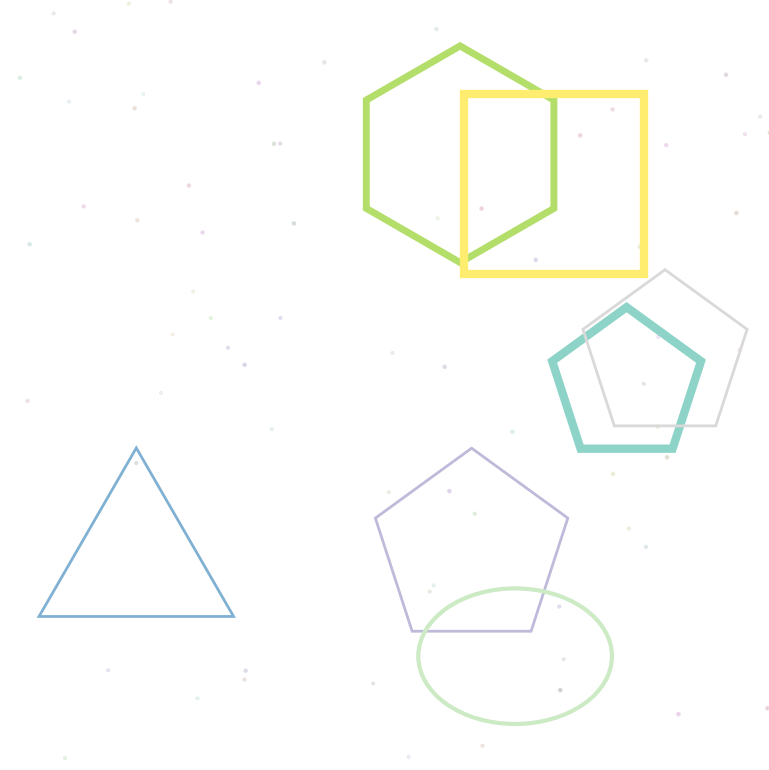[{"shape": "pentagon", "thickness": 3, "radius": 0.51, "center": [0.814, 0.499]}, {"shape": "pentagon", "thickness": 1, "radius": 0.66, "center": [0.612, 0.287]}, {"shape": "triangle", "thickness": 1, "radius": 0.73, "center": [0.177, 0.272]}, {"shape": "hexagon", "thickness": 2.5, "radius": 0.7, "center": [0.598, 0.8]}, {"shape": "pentagon", "thickness": 1, "radius": 0.56, "center": [0.864, 0.538]}, {"shape": "oval", "thickness": 1.5, "radius": 0.63, "center": [0.669, 0.148]}, {"shape": "square", "thickness": 3, "radius": 0.58, "center": [0.72, 0.761]}]